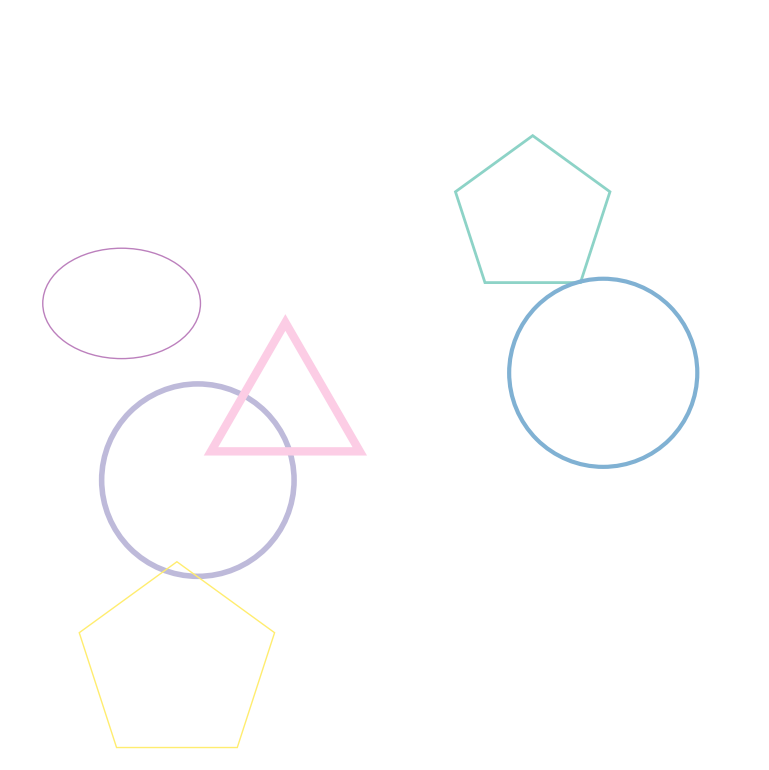[{"shape": "pentagon", "thickness": 1, "radius": 0.53, "center": [0.692, 0.718]}, {"shape": "circle", "thickness": 2, "radius": 0.62, "center": [0.257, 0.376]}, {"shape": "circle", "thickness": 1.5, "radius": 0.61, "center": [0.783, 0.516]}, {"shape": "triangle", "thickness": 3, "radius": 0.56, "center": [0.371, 0.47]}, {"shape": "oval", "thickness": 0.5, "radius": 0.51, "center": [0.158, 0.606]}, {"shape": "pentagon", "thickness": 0.5, "radius": 0.67, "center": [0.23, 0.137]}]